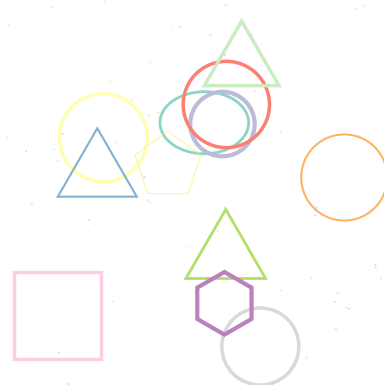[{"shape": "oval", "thickness": 2, "radius": 0.58, "center": [0.531, 0.681]}, {"shape": "circle", "thickness": 2.5, "radius": 0.57, "center": [0.268, 0.642]}, {"shape": "circle", "thickness": 3, "radius": 0.42, "center": [0.578, 0.678]}, {"shape": "circle", "thickness": 2.5, "radius": 0.56, "center": [0.588, 0.729]}, {"shape": "triangle", "thickness": 1.5, "radius": 0.59, "center": [0.253, 0.548]}, {"shape": "circle", "thickness": 1.5, "radius": 0.56, "center": [0.894, 0.539]}, {"shape": "triangle", "thickness": 2, "radius": 0.6, "center": [0.586, 0.336]}, {"shape": "square", "thickness": 2.5, "radius": 0.56, "center": [0.15, 0.181]}, {"shape": "circle", "thickness": 2.5, "radius": 0.5, "center": [0.676, 0.1]}, {"shape": "hexagon", "thickness": 3, "radius": 0.41, "center": [0.583, 0.212]}, {"shape": "triangle", "thickness": 2.5, "radius": 0.56, "center": [0.628, 0.833]}, {"shape": "pentagon", "thickness": 0.5, "radius": 0.45, "center": [0.436, 0.569]}]